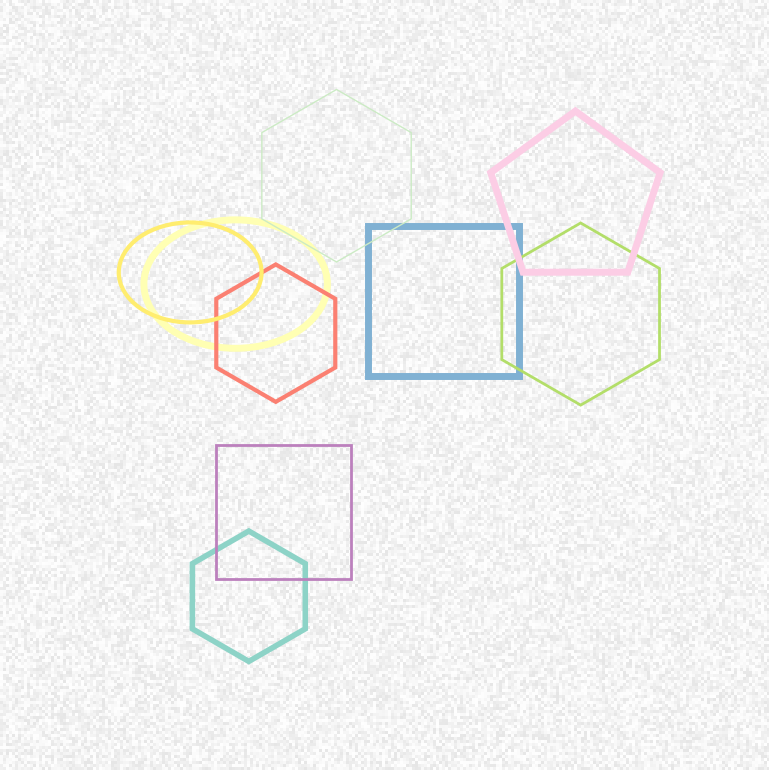[{"shape": "hexagon", "thickness": 2, "radius": 0.42, "center": [0.323, 0.226]}, {"shape": "oval", "thickness": 2.5, "radius": 0.6, "center": [0.306, 0.631]}, {"shape": "hexagon", "thickness": 1.5, "radius": 0.45, "center": [0.358, 0.567]}, {"shape": "square", "thickness": 2.5, "radius": 0.49, "center": [0.576, 0.609]}, {"shape": "hexagon", "thickness": 1, "radius": 0.59, "center": [0.754, 0.592]}, {"shape": "pentagon", "thickness": 2.5, "radius": 0.58, "center": [0.747, 0.74]}, {"shape": "square", "thickness": 1, "radius": 0.44, "center": [0.368, 0.335]}, {"shape": "hexagon", "thickness": 0.5, "radius": 0.56, "center": [0.437, 0.772]}, {"shape": "oval", "thickness": 1.5, "radius": 0.46, "center": [0.247, 0.646]}]